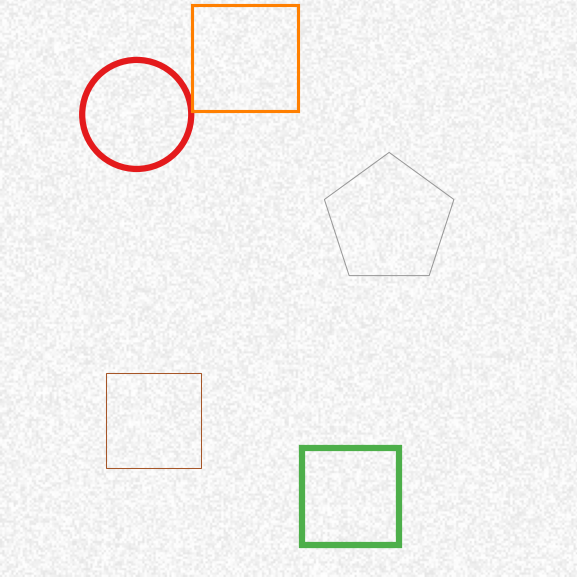[{"shape": "circle", "thickness": 3, "radius": 0.47, "center": [0.237, 0.801]}, {"shape": "square", "thickness": 3, "radius": 0.42, "center": [0.606, 0.14]}, {"shape": "square", "thickness": 1.5, "radius": 0.46, "center": [0.424, 0.898]}, {"shape": "square", "thickness": 0.5, "radius": 0.41, "center": [0.265, 0.271]}, {"shape": "pentagon", "thickness": 0.5, "radius": 0.59, "center": [0.674, 0.617]}]